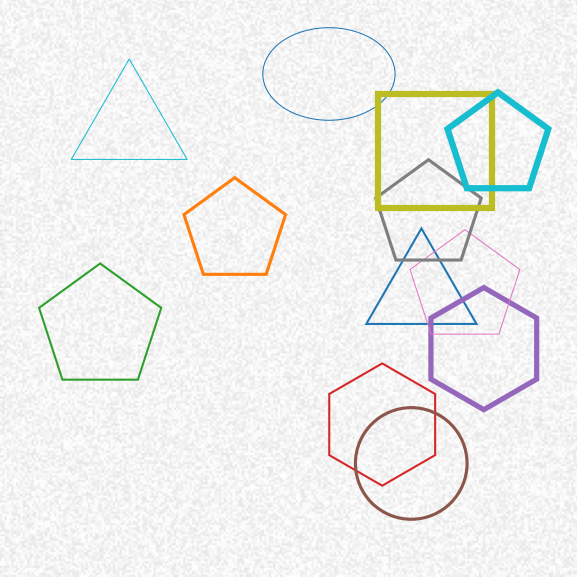[{"shape": "oval", "thickness": 0.5, "radius": 0.57, "center": [0.57, 0.871]}, {"shape": "triangle", "thickness": 1, "radius": 0.55, "center": [0.73, 0.493]}, {"shape": "pentagon", "thickness": 1.5, "radius": 0.46, "center": [0.407, 0.599]}, {"shape": "pentagon", "thickness": 1, "radius": 0.56, "center": [0.173, 0.432]}, {"shape": "hexagon", "thickness": 1, "radius": 0.53, "center": [0.662, 0.264]}, {"shape": "hexagon", "thickness": 2.5, "radius": 0.53, "center": [0.838, 0.395]}, {"shape": "circle", "thickness": 1.5, "radius": 0.48, "center": [0.712, 0.197]}, {"shape": "pentagon", "thickness": 0.5, "radius": 0.5, "center": [0.805, 0.501]}, {"shape": "pentagon", "thickness": 1.5, "radius": 0.48, "center": [0.742, 0.627]}, {"shape": "square", "thickness": 3, "radius": 0.49, "center": [0.754, 0.738]}, {"shape": "pentagon", "thickness": 3, "radius": 0.46, "center": [0.862, 0.747]}, {"shape": "triangle", "thickness": 0.5, "radius": 0.58, "center": [0.224, 0.781]}]